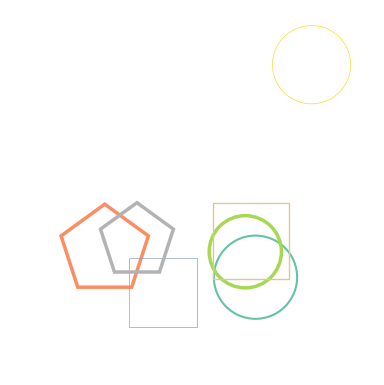[{"shape": "circle", "thickness": 1.5, "radius": 0.54, "center": [0.664, 0.28]}, {"shape": "pentagon", "thickness": 2.5, "radius": 0.6, "center": [0.272, 0.35]}, {"shape": "square", "thickness": 0.5, "radius": 0.45, "center": [0.423, 0.24]}, {"shape": "circle", "thickness": 2.5, "radius": 0.47, "center": [0.637, 0.346]}, {"shape": "circle", "thickness": 0.5, "radius": 0.51, "center": [0.809, 0.832]}, {"shape": "square", "thickness": 1, "radius": 0.49, "center": [0.652, 0.374]}, {"shape": "pentagon", "thickness": 2.5, "radius": 0.5, "center": [0.356, 0.374]}]